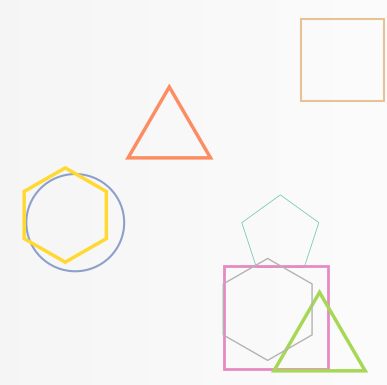[{"shape": "pentagon", "thickness": 0.5, "radius": 0.52, "center": [0.723, 0.389]}, {"shape": "triangle", "thickness": 2.5, "radius": 0.61, "center": [0.437, 0.651]}, {"shape": "circle", "thickness": 1.5, "radius": 0.63, "center": [0.194, 0.422]}, {"shape": "square", "thickness": 2, "radius": 0.67, "center": [0.713, 0.176]}, {"shape": "triangle", "thickness": 2.5, "radius": 0.68, "center": [0.825, 0.105]}, {"shape": "hexagon", "thickness": 2.5, "radius": 0.61, "center": [0.168, 0.441]}, {"shape": "square", "thickness": 1.5, "radius": 0.53, "center": [0.884, 0.844]}, {"shape": "hexagon", "thickness": 1, "radius": 0.66, "center": [0.691, 0.196]}]